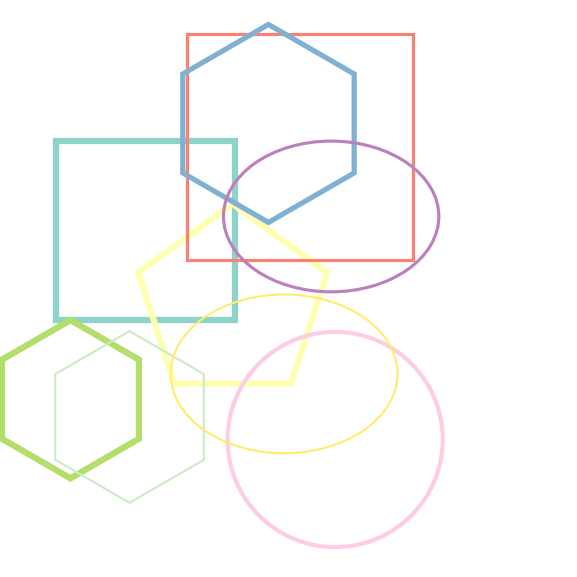[{"shape": "square", "thickness": 3, "radius": 0.77, "center": [0.252, 0.6]}, {"shape": "pentagon", "thickness": 3, "radius": 0.86, "center": [0.403, 0.474]}, {"shape": "square", "thickness": 1.5, "radius": 0.98, "center": [0.52, 0.744]}, {"shape": "hexagon", "thickness": 2.5, "radius": 0.86, "center": [0.465, 0.785]}, {"shape": "hexagon", "thickness": 3, "radius": 0.68, "center": [0.122, 0.308]}, {"shape": "circle", "thickness": 2, "radius": 0.93, "center": [0.58, 0.238]}, {"shape": "oval", "thickness": 1.5, "radius": 0.93, "center": [0.573, 0.624]}, {"shape": "hexagon", "thickness": 1, "radius": 0.74, "center": [0.224, 0.277]}, {"shape": "oval", "thickness": 1, "radius": 0.98, "center": [0.492, 0.352]}]